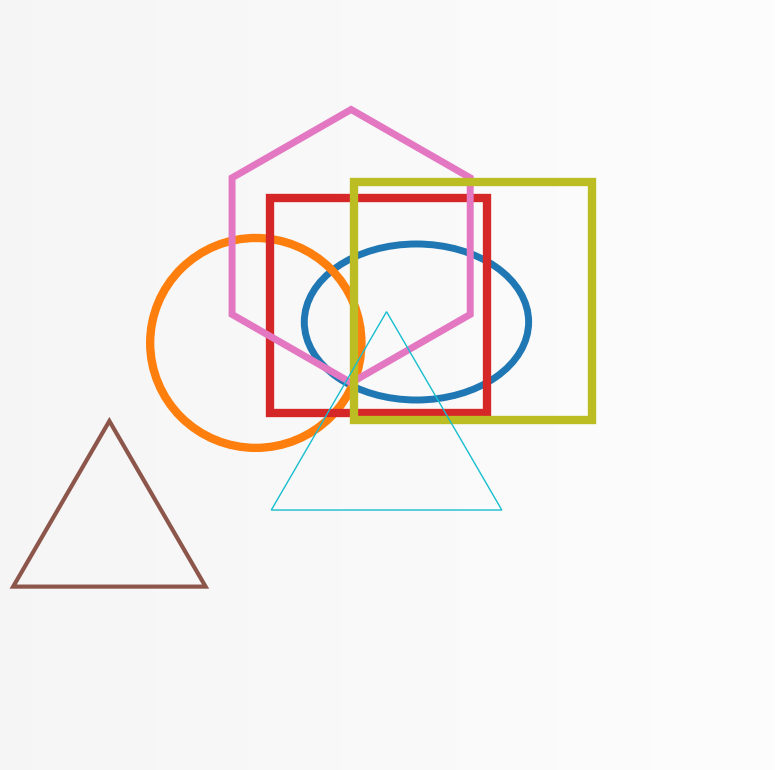[{"shape": "oval", "thickness": 2.5, "radius": 0.72, "center": [0.537, 0.582]}, {"shape": "circle", "thickness": 3, "radius": 0.68, "center": [0.33, 0.555]}, {"shape": "square", "thickness": 3, "radius": 0.7, "center": [0.488, 0.603]}, {"shape": "triangle", "thickness": 1.5, "radius": 0.72, "center": [0.141, 0.31]}, {"shape": "hexagon", "thickness": 2.5, "radius": 0.89, "center": [0.453, 0.68]}, {"shape": "square", "thickness": 3, "radius": 0.77, "center": [0.61, 0.609]}, {"shape": "triangle", "thickness": 0.5, "radius": 0.86, "center": [0.499, 0.424]}]